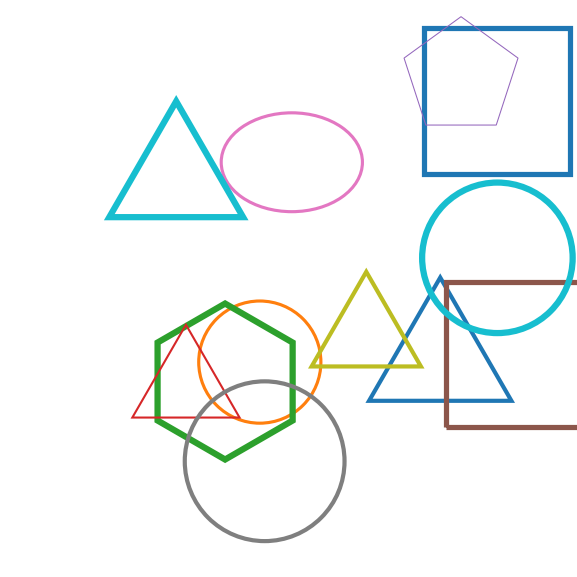[{"shape": "square", "thickness": 2.5, "radius": 0.63, "center": [0.86, 0.824]}, {"shape": "triangle", "thickness": 2, "radius": 0.71, "center": [0.762, 0.376]}, {"shape": "circle", "thickness": 1.5, "radius": 0.53, "center": [0.45, 0.372]}, {"shape": "hexagon", "thickness": 3, "radius": 0.68, "center": [0.39, 0.338]}, {"shape": "triangle", "thickness": 1, "radius": 0.54, "center": [0.322, 0.33]}, {"shape": "pentagon", "thickness": 0.5, "radius": 0.52, "center": [0.798, 0.867]}, {"shape": "square", "thickness": 2.5, "radius": 0.63, "center": [0.897, 0.386]}, {"shape": "oval", "thickness": 1.5, "radius": 0.61, "center": [0.505, 0.718]}, {"shape": "circle", "thickness": 2, "radius": 0.69, "center": [0.458, 0.2]}, {"shape": "triangle", "thickness": 2, "radius": 0.55, "center": [0.634, 0.419]}, {"shape": "triangle", "thickness": 3, "radius": 0.67, "center": [0.305, 0.69]}, {"shape": "circle", "thickness": 3, "radius": 0.65, "center": [0.861, 0.553]}]